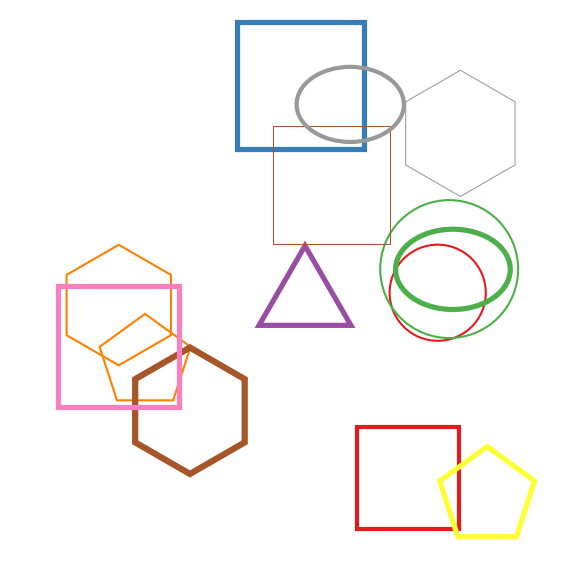[{"shape": "square", "thickness": 2, "radius": 0.44, "center": [0.706, 0.172]}, {"shape": "circle", "thickness": 1, "radius": 0.42, "center": [0.758, 0.492]}, {"shape": "square", "thickness": 2.5, "radius": 0.55, "center": [0.521, 0.852]}, {"shape": "circle", "thickness": 1, "radius": 0.6, "center": [0.778, 0.533]}, {"shape": "oval", "thickness": 2.5, "radius": 0.5, "center": [0.784, 0.533]}, {"shape": "triangle", "thickness": 2.5, "radius": 0.46, "center": [0.528, 0.482]}, {"shape": "pentagon", "thickness": 1, "radius": 0.41, "center": [0.251, 0.373]}, {"shape": "hexagon", "thickness": 1, "radius": 0.52, "center": [0.206, 0.471]}, {"shape": "pentagon", "thickness": 2.5, "radius": 0.43, "center": [0.844, 0.14]}, {"shape": "hexagon", "thickness": 3, "radius": 0.55, "center": [0.329, 0.288]}, {"shape": "square", "thickness": 0.5, "radius": 0.51, "center": [0.574, 0.679]}, {"shape": "square", "thickness": 2.5, "radius": 0.52, "center": [0.206, 0.399]}, {"shape": "hexagon", "thickness": 0.5, "radius": 0.55, "center": [0.797, 0.768]}, {"shape": "oval", "thickness": 2, "radius": 0.46, "center": [0.606, 0.818]}]